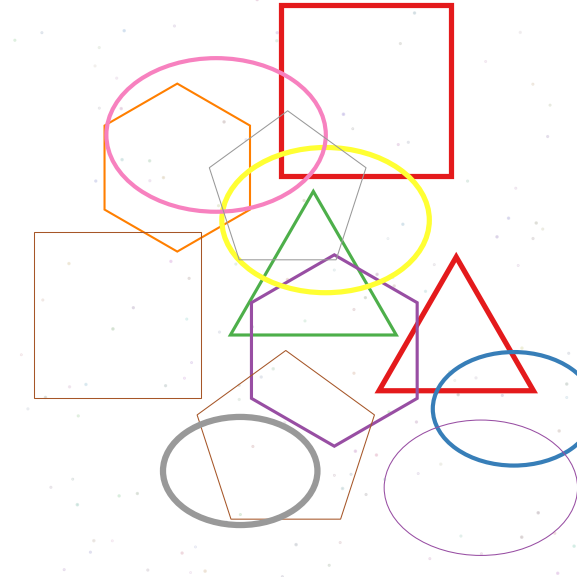[{"shape": "triangle", "thickness": 2.5, "radius": 0.77, "center": [0.79, 0.4]}, {"shape": "square", "thickness": 2.5, "radius": 0.74, "center": [0.634, 0.842]}, {"shape": "oval", "thickness": 2, "radius": 0.7, "center": [0.89, 0.291]}, {"shape": "triangle", "thickness": 1.5, "radius": 0.83, "center": [0.543, 0.502]}, {"shape": "hexagon", "thickness": 1.5, "radius": 0.83, "center": [0.579, 0.392]}, {"shape": "oval", "thickness": 0.5, "radius": 0.84, "center": [0.833, 0.155]}, {"shape": "hexagon", "thickness": 1, "radius": 0.73, "center": [0.307, 0.709]}, {"shape": "oval", "thickness": 2.5, "radius": 0.9, "center": [0.564, 0.618]}, {"shape": "pentagon", "thickness": 0.5, "radius": 0.81, "center": [0.495, 0.231]}, {"shape": "square", "thickness": 0.5, "radius": 0.72, "center": [0.203, 0.453]}, {"shape": "oval", "thickness": 2, "radius": 0.95, "center": [0.374, 0.765]}, {"shape": "pentagon", "thickness": 0.5, "radius": 0.71, "center": [0.498, 0.665]}, {"shape": "oval", "thickness": 3, "radius": 0.67, "center": [0.416, 0.184]}]